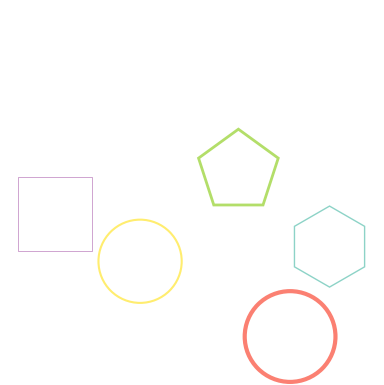[{"shape": "hexagon", "thickness": 1, "radius": 0.53, "center": [0.856, 0.36]}, {"shape": "circle", "thickness": 3, "radius": 0.59, "center": [0.753, 0.126]}, {"shape": "pentagon", "thickness": 2, "radius": 0.54, "center": [0.619, 0.556]}, {"shape": "square", "thickness": 0.5, "radius": 0.48, "center": [0.144, 0.445]}, {"shape": "circle", "thickness": 1.5, "radius": 0.54, "center": [0.364, 0.321]}]